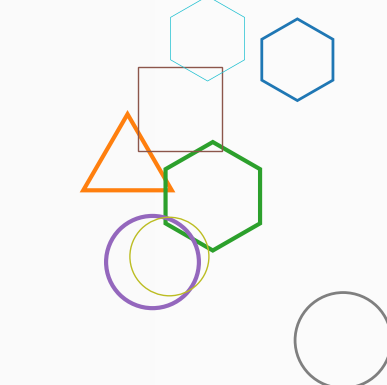[{"shape": "hexagon", "thickness": 2, "radius": 0.53, "center": [0.767, 0.845]}, {"shape": "triangle", "thickness": 3, "radius": 0.66, "center": [0.329, 0.572]}, {"shape": "hexagon", "thickness": 3, "radius": 0.7, "center": [0.549, 0.49]}, {"shape": "circle", "thickness": 3, "radius": 0.6, "center": [0.394, 0.319]}, {"shape": "square", "thickness": 1, "radius": 0.54, "center": [0.465, 0.717]}, {"shape": "circle", "thickness": 2, "radius": 0.62, "center": [0.886, 0.116]}, {"shape": "circle", "thickness": 1, "radius": 0.51, "center": [0.437, 0.334]}, {"shape": "hexagon", "thickness": 0.5, "radius": 0.55, "center": [0.536, 0.9]}]